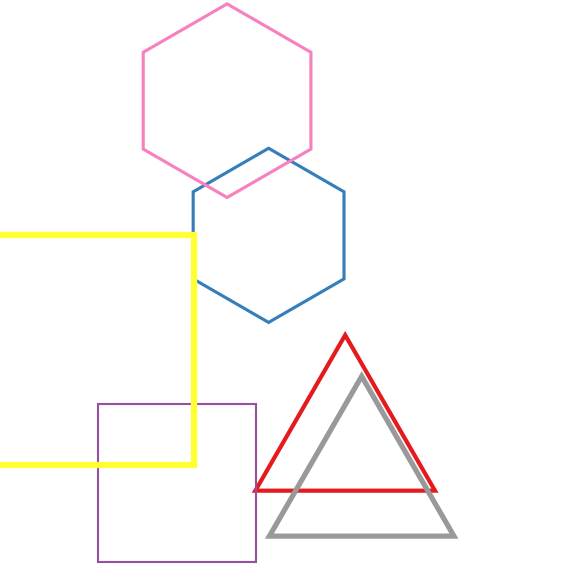[{"shape": "triangle", "thickness": 2, "radius": 0.9, "center": [0.598, 0.239]}, {"shape": "hexagon", "thickness": 1.5, "radius": 0.75, "center": [0.465, 0.592]}, {"shape": "square", "thickness": 1, "radius": 0.69, "center": [0.306, 0.163]}, {"shape": "square", "thickness": 3, "radius": 1.0, "center": [0.137, 0.393]}, {"shape": "hexagon", "thickness": 1.5, "radius": 0.84, "center": [0.393, 0.825]}, {"shape": "triangle", "thickness": 2.5, "radius": 0.92, "center": [0.626, 0.163]}]